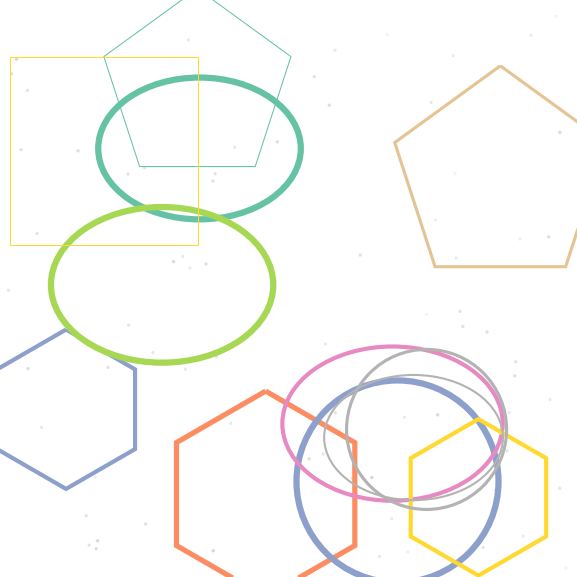[{"shape": "oval", "thickness": 3, "radius": 0.88, "center": [0.345, 0.742]}, {"shape": "pentagon", "thickness": 0.5, "radius": 0.85, "center": [0.342, 0.848]}, {"shape": "hexagon", "thickness": 2.5, "radius": 0.89, "center": [0.46, 0.144]}, {"shape": "circle", "thickness": 3, "radius": 0.87, "center": [0.688, 0.165]}, {"shape": "hexagon", "thickness": 2, "radius": 0.69, "center": [0.114, 0.291]}, {"shape": "oval", "thickness": 2, "radius": 0.95, "center": [0.68, 0.266]}, {"shape": "oval", "thickness": 3, "radius": 0.96, "center": [0.281, 0.506]}, {"shape": "square", "thickness": 0.5, "radius": 0.81, "center": [0.181, 0.738]}, {"shape": "hexagon", "thickness": 2, "radius": 0.68, "center": [0.828, 0.138]}, {"shape": "pentagon", "thickness": 1.5, "radius": 0.96, "center": [0.866, 0.693]}, {"shape": "oval", "thickness": 1, "radius": 0.77, "center": [0.716, 0.241]}, {"shape": "circle", "thickness": 1.5, "radius": 0.69, "center": [0.739, 0.256]}]